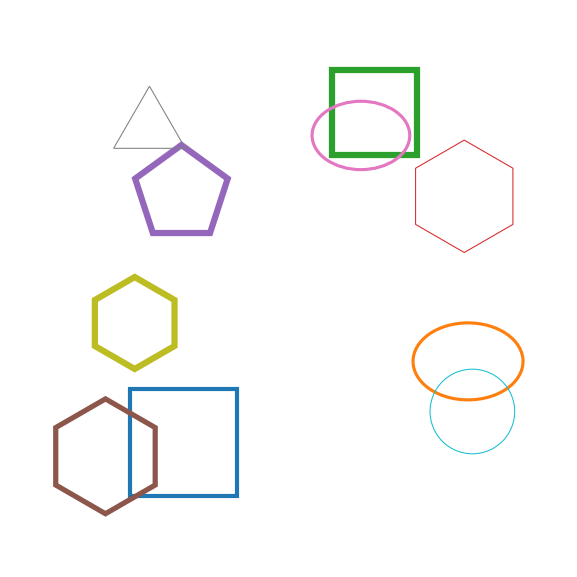[{"shape": "square", "thickness": 2, "radius": 0.46, "center": [0.318, 0.233]}, {"shape": "oval", "thickness": 1.5, "radius": 0.48, "center": [0.81, 0.373]}, {"shape": "square", "thickness": 3, "radius": 0.37, "center": [0.649, 0.804]}, {"shape": "hexagon", "thickness": 0.5, "radius": 0.49, "center": [0.804, 0.659]}, {"shape": "pentagon", "thickness": 3, "radius": 0.42, "center": [0.314, 0.664]}, {"shape": "hexagon", "thickness": 2.5, "radius": 0.5, "center": [0.183, 0.209]}, {"shape": "oval", "thickness": 1.5, "radius": 0.42, "center": [0.625, 0.765]}, {"shape": "triangle", "thickness": 0.5, "radius": 0.36, "center": [0.259, 0.778]}, {"shape": "hexagon", "thickness": 3, "radius": 0.4, "center": [0.233, 0.44]}, {"shape": "circle", "thickness": 0.5, "radius": 0.37, "center": [0.818, 0.287]}]